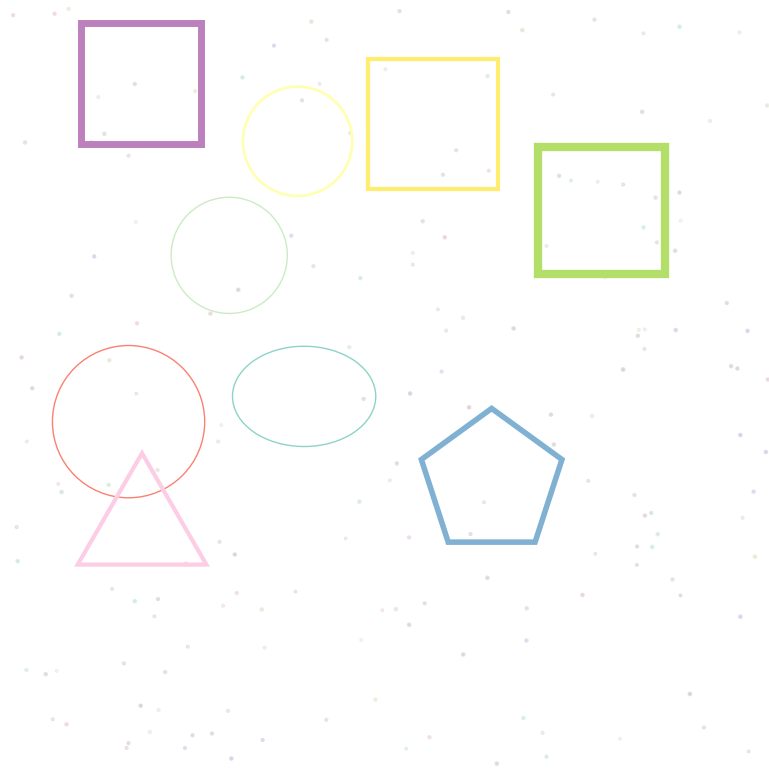[{"shape": "oval", "thickness": 0.5, "radius": 0.47, "center": [0.395, 0.485]}, {"shape": "circle", "thickness": 1, "radius": 0.36, "center": [0.386, 0.817]}, {"shape": "circle", "thickness": 0.5, "radius": 0.49, "center": [0.167, 0.452]}, {"shape": "pentagon", "thickness": 2, "radius": 0.48, "center": [0.638, 0.374]}, {"shape": "square", "thickness": 3, "radius": 0.41, "center": [0.781, 0.726]}, {"shape": "triangle", "thickness": 1.5, "radius": 0.48, "center": [0.184, 0.315]}, {"shape": "square", "thickness": 2.5, "radius": 0.39, "center": [0.183, 0.892]}, {"shape": "circle", "thickness": 0.5, "radius": 0.38, "center": [0.298, 0.668]}, {"shape": "square", "thickness": 1.5, "radius": 0.42, "center": [0.562, 0.839]}]